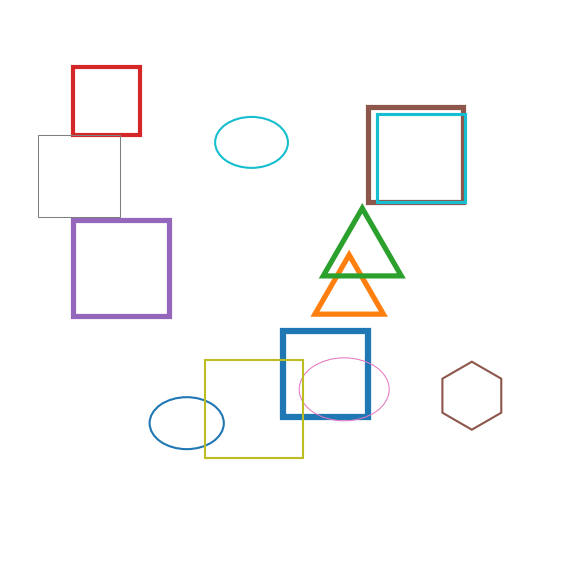[{"shape": "oval", "thickness": 1, "radius": 0.32, "center": [0.323, 0.266]}, {"shape": "square", "thickness": 3, "radius": 0.37, "center": [0.564, 0.351]}, {"shape": "triangle", "thickness": 2.5, "radius": 0.34, "center": [0.605, 0.489]}, {"shape": "triangle", "thickness": 2.5, "radius": 0.39, "center": [0.627, 0.56]}, {"shape": "square", "thickness": 2, "radius": 0.29, "center": [0.184, 0.825]}, {"shape": "square", "thickness": 2.5, "radius": 0.42, "center": [0.209, 0.535]}, {"shape": "hexagon", "thickness": 1, "radius": 0.29, "center": [0.817, 0.314]}, {"shape": "square", "thickness": 2.5, "radius": 0.41, "center": [0.719, 0.732]}, {"shape": "oval", "thickness": 0.5, "radius": 0.39, "center": [0.596, 0.325]}, {"shape": "square", "thickness": 0.5, "radius": 0.35, "center": [0.137, 0.694]}, {"shape": "square", "thickness": 1, "radius": 0.42, "center": [0.439, 0.291]}, {"shape": "square", "thickness": 1.5, "radius": 0.38, "center": [0.729, 0.725]}, {"shape": "oval", "thickness": 1, "radius": 0.32, "center": [0.436, 0.753]}]